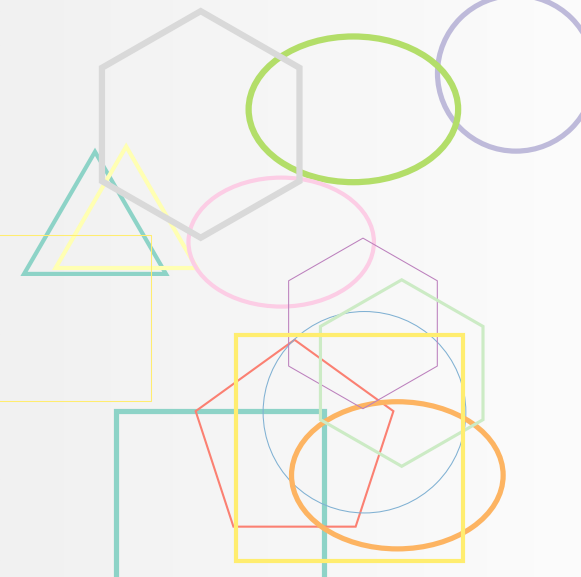[{"shape": "square", "thickness": 2.5, "radius": 0.89, "center": [0.379, 0.109]}, {"shape": "triangle", "thickness": 2, "radius": 0.7, "center": [0.163, 0.595]}, {"shape": "triangle", "thickness": 2, "radius": 0.7, "center": [0.217, 0.605]}, {"shape": "circle", "thickness": 2.5, "radius": 0.67, "center": [0.888, 0.872]}, {"shape": "pentagon", "thickness": 1, "radius": 0.89, "center": [0.507, 0.232]}, {"shape": "circle", "thickness": 0.5, "radius": 0.87, "center": [0.627, 0.285]}, {"shape": "oval", "thickness": 2.5, "radius": 0.91, "center": [0.684, 0.176]}, {"shape": "oval", "thickness": 3, "radius": 0.9, "center": [0.608, 0.81]}, {"shape": "oval", "thickness": 2, "radius": 0.8, "center": [0.484, 0.58]}, {"shape": "hexagon", "thickness": 3, "radius": 0.98, "center": [0.345, 0.784]}, {"shape": "hexagon", "thickness": 0.5, "radius": 0.74, "center": [0.624, 0.439]}, {"shape": "hexagon", "thickness": 1.5, "radius": 0.81, "center": [0.691, 0.353]}, {"shape": "square", "thickness": 0.5, "radius": 0.72, "center": [0.116, 0.448]}, {"shape": "square", "thickness": 2, "radius": 0.98, "center": [0.602, 0.223]}]